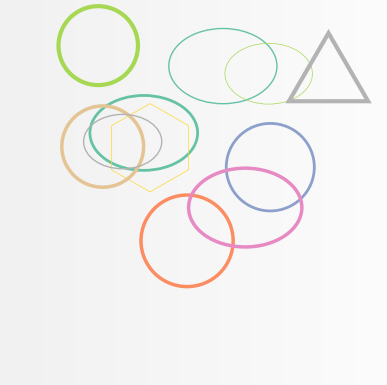[{"shape": "oval", "thickness": 2, "radius": 0.69, "center": [0.371, 0.655]}, {"shape": "oval", "thickness": 1, "radius": 0.7, "center": [0.575, 0.828]}, {"shape": "circle", "thickness": 2.5, "radius": 0.59, "center": [0.483, 0.374]}, {"shape": "circle", "thickness": 2, "radius": 0.57, "center": [0.698, 0.566]}, {"shape": "oval", "thickness": 2.5, "radius": 0.73, "center": [0.633, 0.461]}, {"shape": "circle", "thickness": 3, "radius": 0.51, "center": [0.254, 0.881]}, {"shape": "oval", "thickness": 0.5, "radius": 0.56, "center": [0.693, 0.809]}, {"shape": "hexagon", "thickness": 0.5, "radius": 0.57, "center": [0.387, 0.616]}, {"shape": "circle", "thickness": 2.5, "radius": 0.53, "center": [0.265, 0.619]}, {"shape": "triangle", "thickness": 3, "radius": 0.59, "center": [0.848, 0.796]}, {"shape": "oval", "thickness": 1, "radius": 0.5, "center": [0.317, 0.632]}]